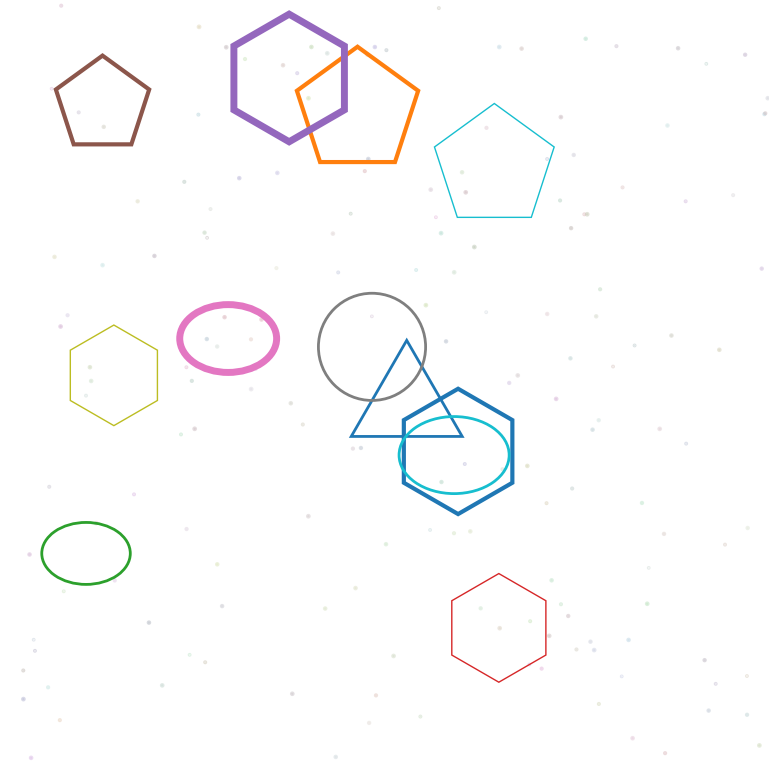[{"shape": "triangle", "thickness": 1, "radius": 0.42, "center": [0.528, 0.475]}, {"shape": "hexagon", "thickness": 1.5, "radius": 0.41, "center": [0.595, 0.414]}, {"shape": "pentagon", "thickness": 1.5, "radius": 0.41, "center": [0.464, 0.857]}, {"shape": "oval", "thickness": 1, "radius": 0.29, "center": [0.112, 0.281]}, {"shape": "hexagon", "thickness": 0.5, "radius": 0.35, "center": [0.648, 0.185]}, {"shape": "hexagon", "thickness": 2.5, "radius": 0.41, "center": [0.376, 0.899]}, {"shape": "pentagon", "thickness": 1.5, "radius": 0.32, "center": [0.133, 0.864]}, {"shape": "oval", "thickness": 2.5, "radius": 0.31, "center": [0.296, 0.56]}, {"shape": "circle", "thickness": 1, "radius": 0.35, "center": [0.483, 0.55]}, {"shape": "hexagon", "thickness": 0.5, "radius": 0.33, "center": [0.148, 0.513]}, {"shape": "oval", "thickness": 1, "radius": 0.36, "center": [0.59, 0.409]}, {"shape": "pentagon", "thickness": 0.5, "radius": 0.41, "center": [0.642, 0.784]}]